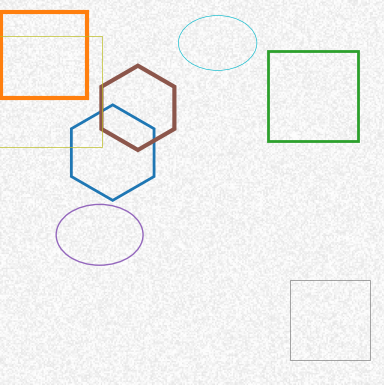[{"shape": "hexagon", "thickness": 2, "radius": 0.62, "center": [0.293, 0.604]}, {"shape": "square", "thickness": 3, "radius": 0.56, "center": [0.114, 0.858]}, {"shape": "square", "thickness": 2, "radius": 0.58, "center": [0.813, 0.75]}, {"shape": "oval", "thickness": 1, "radius": 0.56, "center": [0.259, 0.39]}, {"shape": "hexagon", "thickness": 3, "radius": 0.55, "center": [0.358, 0.72]}, {"shape": "square", "thickness": 0.5, "radius": 0.52, "center": [0.858, 0.17]}, {"shape": "square", "thickness": 0.5, "radius": 0.72, "center": [0.119, 0.762]}, {"shape": "oval", "thickness": 0.5, "radius": 0.51, "center": [0.565, 0.888]}]